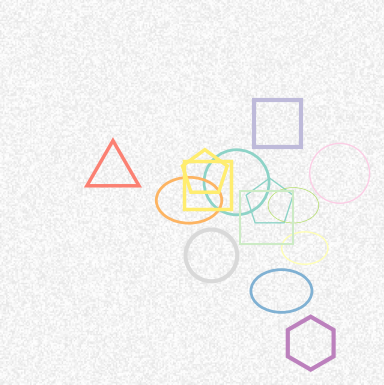[{"shape": "circle", "thickness": 2, "radius": 0.42, "center": [0.614, 0.527]}, {"shape": "pentagon", "thickness": 1, "radius": 0.32, "center": [0.7, 0.473]}, {"shape": "oval", "thickness": 1, "radius": 0.3, "center": [0.792, 0.356]}, {"shape": "square", "thickness": 3, "radius": 0.31, "center": [0.721, 0.68]}, {"shape": "triangle", "thickness": 2.5, "radius": 0.39, "center": [0.293, 0.557]}, {"shape": "oval", "thickness": 2, "radius": 0.4, "center": [0.731, 0.244]}, {"shape": "oval", "thickness": 2, "radius": 0.43, "center": [0.491, 0.48]}, {"shape": "oval", "thickness": 0.5, "radius": 0.33, "center": [0.762, 0.467]}, {"shape": "circle", "thickness": 1, "radius": 0.39, "center": [0.882, 0.55]}, {"shape": "circle", "thickness": 3, "radius": 0.34, "center": [0.549, 0.337]}, {"shape": "hexagon", "thickness": 3, "radius": 0.34, "center": [0.807, 0.109]}, {"shape": "square", "thickness": 1.5, "radius": 0.34, "center": [0.692, 0.435]}, {"shape": "pentagon", "thickness": 2.5, "radius": 0.31, "center": [0.532, 0.55]}, {"shape": "square", "thickness": 2.5, "radius": 0.31, "center": [0.539, 0.52]}]